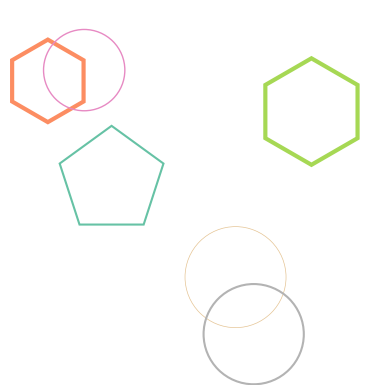[{"shape": "pentagon", "thickness": 1.5, "radius": 0.71, "center": [0.29, 0.531]}, {"shape": "hexagon", "thickness": 3, "radius": 0.54, "center": [0.124, 0.79]}, {"shape": "circle", "thickness": 1, "radius": 0.53, "center": [0.219, 0.818]}, {"shape": "hexagon", "thickness": 3, "radius": 0.69, "center": [0.809, 0.71]}, {"shape": "circle", "thickness": 0.5, "radius": 0.66, "center": [0.612, 0.28]}, {"shape": "circle", "thickness": 1.5, "radius": 0.65, "center": [0.659, 0.132]}]